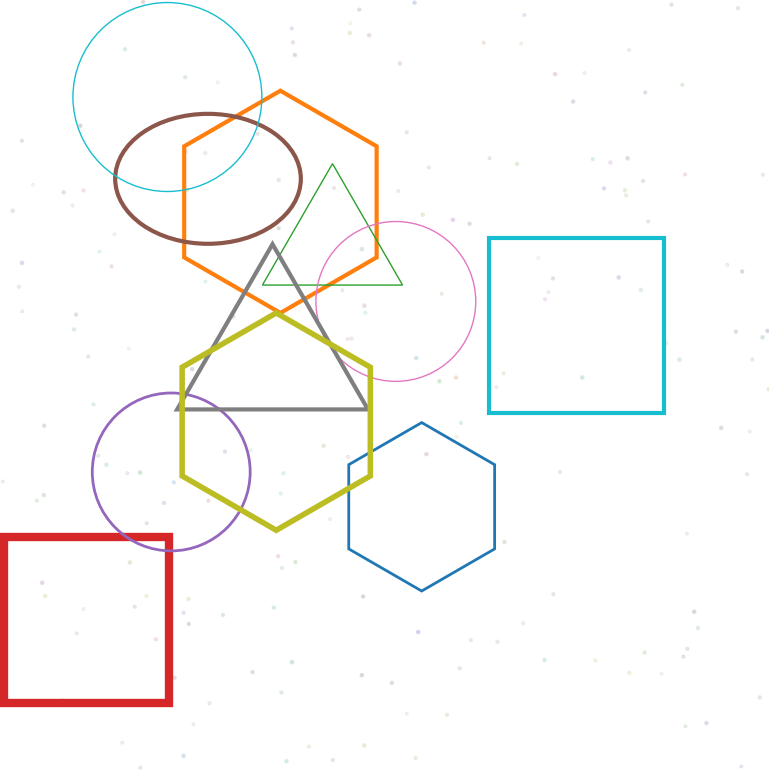[{"shape": "hexagon", "thickness": 1, "radius": 0.55, "center": [0.548, 0.342]}, {"shape": "hexagon", "thickness": 1.5, "radius": 0.72, "center": [0.364, 0.738]}, {"shape": "triangle", "thickness": 0.5, "radius": 0.53, "center": [0.432, 0.682]}, {"shape": "square", "thickness": 3, "radius": 0.54, "center": [0.112, 0.194]}, {"shape": "circle", "thickness": 1, "radius": 0.51, "center": [0.222, 0.387]}, {"shape": "oval", "thickness": 1.5, "radius": 0.6, "center": [0.27, 0.768]}, {"shape": "circle", "thickness": 0.5, "radius": 0.52, "center": [0.514, 0.609]}, {"shape": "triangle", "thickness": 1.5, "radius": 0.72, "center": [0.354, 0.54]}, {"shape": "hexagon", "thickness": 2, "radius": 0.71, "center": [0.359, 0.452]}, {"shape": "square", "thickness": 1.5, "radius": 0.57, "center": [0.749, 0.577]}, {"shape": "circle", "thickness": 0.5, "radius": 0.61, "center": [0.217, 0.874]}]